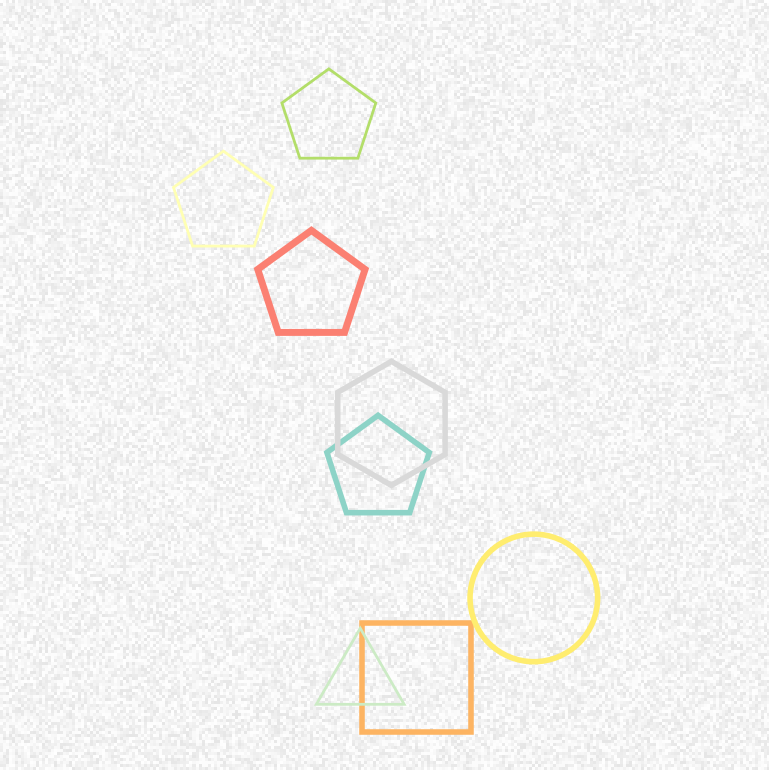[{"shape": "pentagon", "thickness": 2, "radius": 0.35, "center": [0.491, 0.391]}, {"shape": "pentagon", "thickness": 1, "radius": 0.34, "center": [0.29, 0.736]}, {"shape": "pentagon", "thickness": 2.5, "radius": 0.37, "center": [0.404, 0.628]}, {"shape": "square", "thickness": 2, "radius": 0.36, "center": [0.541, 0.12]}, {"shape": "pentagon", "thickness": 1, "radius": 0.32, "center": [0.427, 0.846]}, {"shape": "hexagon", "thickness": 2, "radius": 0.4, "center": [0.508, 0.45]}, {"shape": "triangle", "thickness": 1, "radius": 0.33, "center": [0.468, 0.118]}, {"shape": "circle", "thickness": 2, "radius": 0.41, "center": [0.693, 0.223]}]